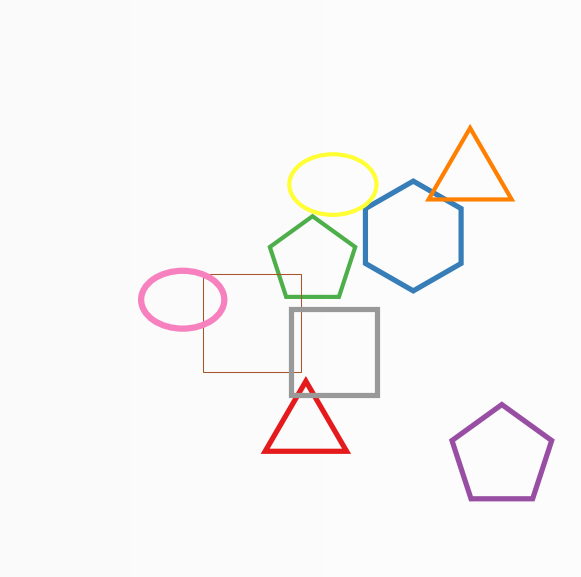[{"shape": "triangle", "thickness": 2.5, "radius": 0.4, "center": [0.526, 0.258]}, {"shape": "hexagon", "thickness": 2.5, "radius": 0.48, "center": [0.711, 0.59]}, {"shape": "pentagon", "thickness": 2, "radius": 0.39, "center": [0.538, 0.548]}, {"shape": "pentagon", "thickness": 2.5, "radius": 0.45, "center": [0.863, 0.208]}, {"shape": "triangle", "thickness": 2, "radius": 0.41, "center": [0.809, 0.695]}, {"shape": "oval", "thickness": 2, "radius": 0.37, "center": [0.573, 0.68]}, {"shape": "square", "thickness": 0.5, "radius": 0.42, "center": [0.433, 0.44]}, {"shape": "oval", "thickness": 3, "radius": 0.36, "center": [0.314, 0.48]}, {"shape": "square", "thickness": 2.5, "radius": 0.37, "center": [0.574, 0.39]}]